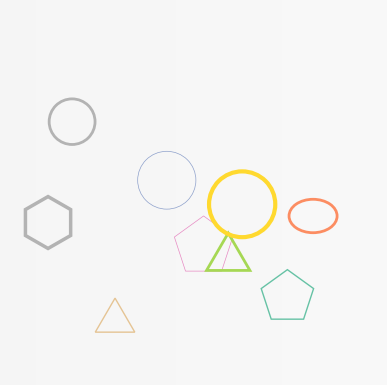[{"shape": "pentagon", "thickness": 1, "radius": 0.36, "center": [0.742, 0.228]}, {"shape": "oval", "thickness": 2, "radius": 0.31, "center": [0.808, 0.439]}, {"shape": "circle", "thickness": 0.5, "radius": 0.38, "center": [0.43, 0.532]}, {"shape": "pentagon", "thickness": 0.5, "radius": 0.4, "center": [0.525, 0.36]}, {"shape": "triangle", "thickness": 2, "radius": 0.32, "center": [0.589, 0.33]}, {"shape": "circle", "thickness": 3, "radius": 0.43, "center": [0.625, 0.469]}, {"shape": "triangle", "thickness": 1, "radius": 0.29, "center": [0.297, 0.167]}, {"shape": "hexagon", "thickness": 2.5, "radius": 0.34, "center": [0.124, 0.422]}, {"shape": "circle", "thickness": 2, "radius": 0.3, "center": [0.186, 0.684]}]